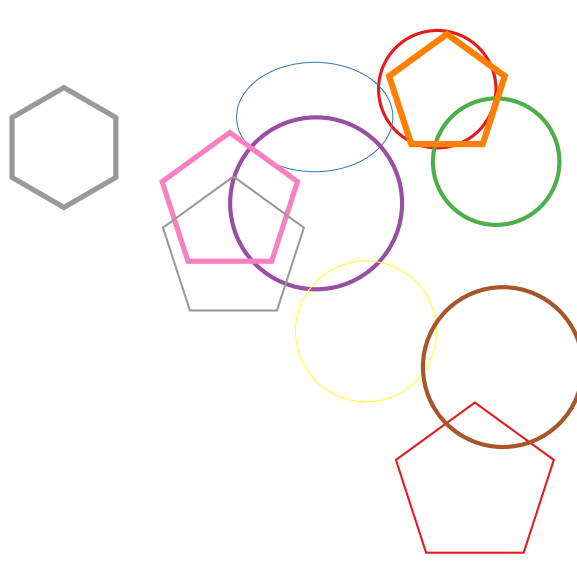[{"shape": "circle", "thickness": 1.5, "radius": 0.51, "center": [0.757, 0.845]}, {"shape": "pentagon", "thickness": 1, "radius": 0.72, "center": [0.822, 0.158]}, {"shape": "oval", "thickness": 0.5, "radius": 0.68, "center": [0.545, 0.797]}, {"shape": "circle", "thickness": 2, "radius": 0.55, "center": [0.859, 0.719]}, {"shape": "circle", "thickness": 2, "radius": 0.74, "center": [0.547, 0.647]}, {"shape": "pentagon", "thickness": 3, "radius": 0.53, "center": [0.774, 0.835]}, {"shape": "circle", "thickness": 0.5, "radius": 0.61, "center": [0.634, 0.425]}, {"shape": "circle", "thickness": 2, "radius": 0.69, "center": [0.871, 0.363]}, {"shape": "pentagon", "thickness": 2.5, "radius": 0.62, "center": [0.398, 0.646]}, {"shape": "pentagon", "thickness": 1, "radius": 0.64, "center": [0.404, 0.565]}, {"shape": "hexagon", "thickness": 2.5, "radius": 0.52, "center": [0.111, 0.744]}]